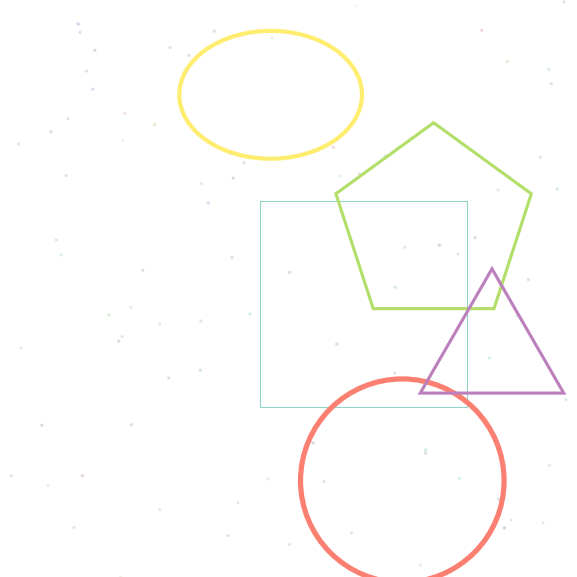[{"shape": "square", "thickness": 0.5, "radius": 0.89, "center": [0.63, 0.473]}, {"shape": "circle", "thickness": 2.5, "radius": 0.88, "center": [0.697, 0.167]}, {"shape": "pentagon", "thickness": 1.5, "radius": 0.89, "center": [0.751, 0.609]}, {"shape": "triangle", "thickness": 1.5, "radius": 0.72, "center": [0.852, 0.39]}, {"shape": "oval", "thickness": 2, "radius": 0.79, "center": [0.469, 0.835]}]